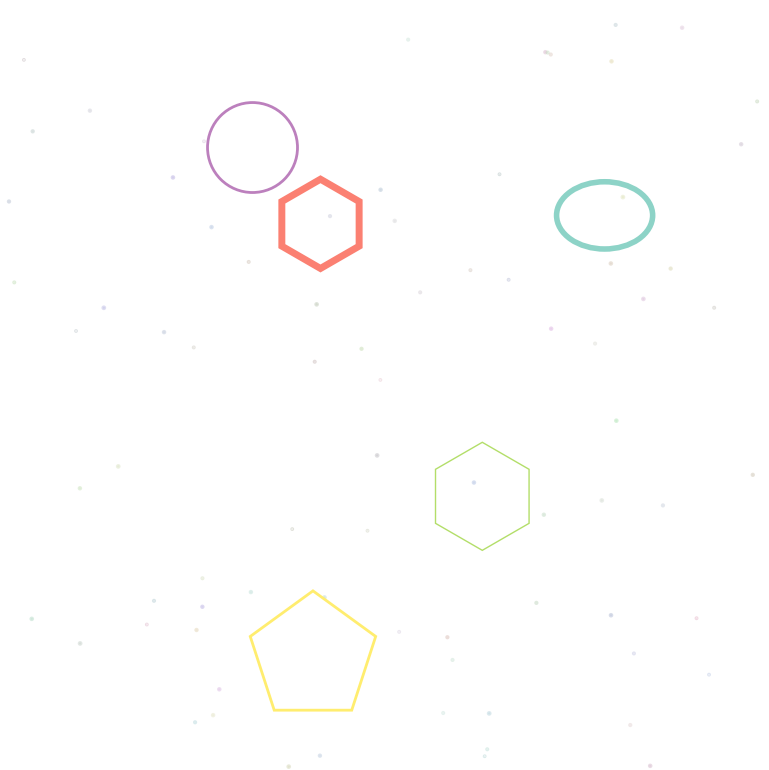[{"shape": "oval", "thickness": 2, "radius": 0.31, "center": [0.785, 0.72]}, {"shape": "hexagon", "thickness": 2.5, "radius": 0.29, "center": [0.416, 0.709]}, {"shape": "hexagon", "thickness": 0.5, "radius": 0.35, "center": [0.626, 0.355]}, {"shape": "circle", "thickness": 1, "radius": 0.29, "center": [0.328, 0.808]}, {"shape": "pentagon", "thickness": 1, "radius": 0.43, "center": [0.406, 0.147]}]